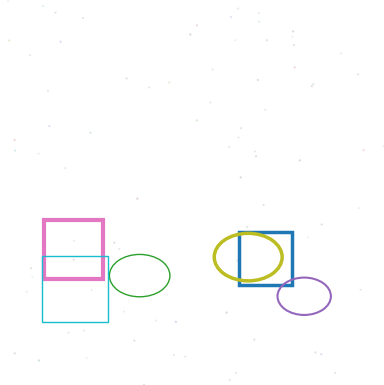[{"shape": "square", "thickness": 2.5, "radius": 0.34, "center": [0.689, 0.329]}, {"shape": "oval", "thickness": 1, "radius": 0.39, "center": [0.363, 0.284]}, {"shape": "oval", "thickness": 1.5, "radius": 0.35, "center": [0.79, 0.23]}, {"shape": "square", "thickness": 3, "radius": 0.38, "center": [0.191, 0.352]}, {"shape": "oval", "thickness": 2.5, "radius": 0.44, "center": [0.645, 0.332]}, {"shape": "square", "thickness": 1, "radius": 0.43, "center": [0.195, 0.249]}]